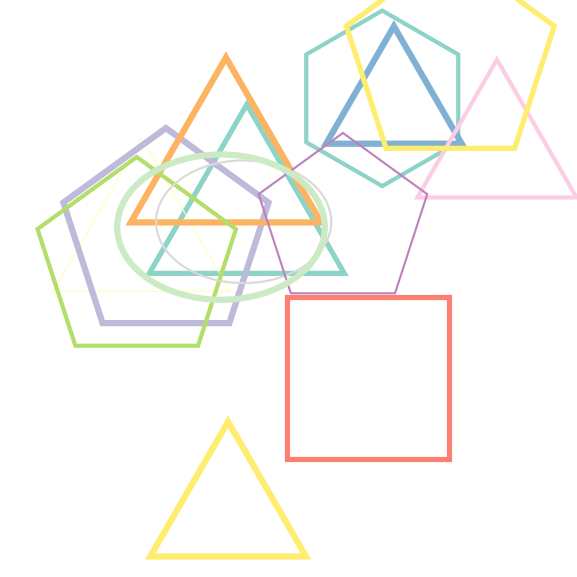[{"shape": "hexagon", "thickness": 2, "radius": 0.76, "center": [0.662, 0.829]}, {"shape": "triangle", "thickness": 2.5, "radius": 0.97, "center": [0.427, 0.623]}, {"shape": "triangle", "thickness": 0.5, "radius": 0.88, "center": [0.245, 0.583]}, {"shape": "pentagon", "thickness": 3, "radius": 0.93, "center": [0.287, 0.591]}, {"shape": "square", "thickness": 2.5, "radius": 0.7, "center": [0.638, 0.345]}, {"shape": "triangle", "thickness": 3, "radius": 0.68, "center": [0.682, 0.818]}, {"shape": "triangle", "thickness": 3, "radius": 0.95, "center": [0.391, 0.709]}, {"shape": "pentagon", "thickness": 2, "radius": 0.9, "center": [0.237, 0.547]}, {"shape": "triangle", "thickness": 2, "radius": 0.8, "center": [0.861, 0.737]}, {"shape": "oval", "thickness": 1, "radius": 0.76, "center": [0.422, 0.615]}, {"shape": "pentagon", "thickness": 1, "radius": 0.77, "center": [0.594, 0.615]}, {"shape": "oval", "thickness": 3, "radius": 0.9, "center": [0.383, 0.606]}, {"shape": "pentagon", "thickness": 2.5, "radius": 0.95, "center": [0.78, 0.895]}, {"shape": "triangle", "thickness": 3, "radius": 0.78, "center": [0.395, 0.113]}]